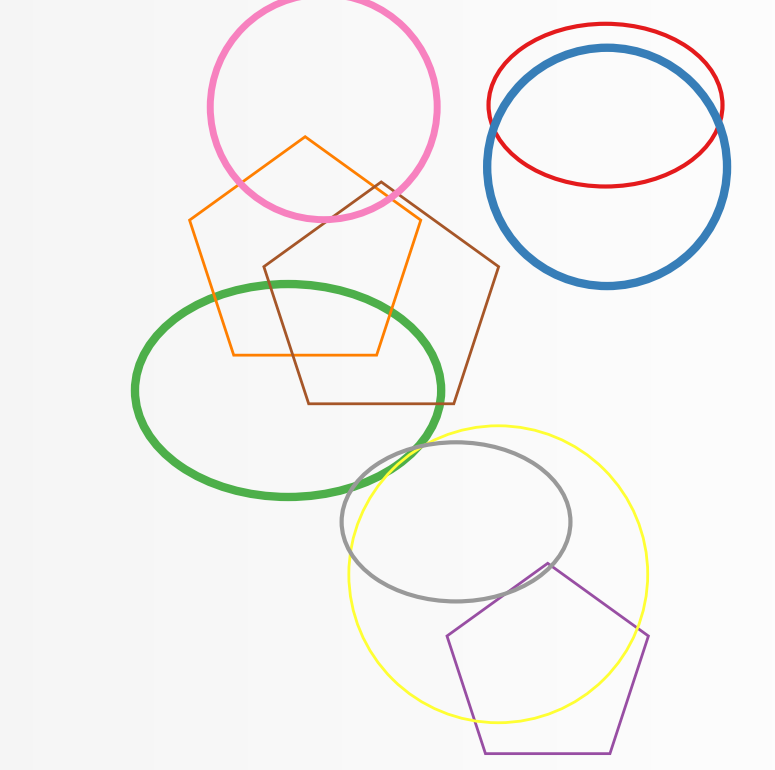[{"shape": "oval", "thickness": 1.5, "radius": 0.75, "center": [0.781, 0.863]}, {"shape": "circle", "thickness": 3, "radius": 0.77, "center": [0.783, 0.783]}, {"shape": "oval", "thickness": 3, "radius": 0.99, "center": [0.372, 0.493]}, {"shape": "pentagon", "thickness": 1, "radius": 0.68, "center": [0.707, 0.132]}, {"shape": "pentagon", "thickness": 1, "radius": 0.78, "center": [0.394, 0.666]}, {"shape": "circle", "thickness": 1, "radius": 0.96, "center": [0.643, 0.254]}, {"shape": "pentagon", "thickness": 1, "radius": 0.8, "center": [0.492, 0.604]}, {"shape": "circle", "thickness": 2.5, "radius": 0.73, "center": [0.418, 0.861]}, {"shape": "oval", "thickness": 1.5, "radius": 0.74, "center": [0.588, 0.322]}]